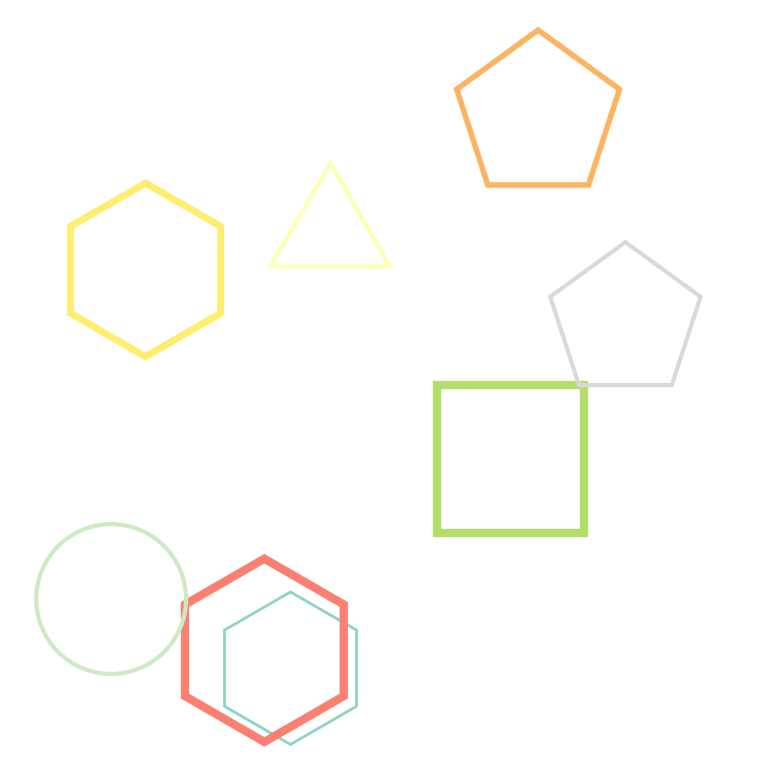[{"shape": "hexagon", "thickness": 1, "radius": 0.5, "center": [0.377, 0.132]}, {"shape": "triangle", "thickness": 1.5, "radius": 0.45, "center": [0.429, 0.699]}, {"shape": "hexagon", "thickness": 3, "radius": 0.6, "center": [0.343, 0.155]}, {"shape": "pentagon", "thickness": 2, "radius": 0.56, "center": [0.699, 0.85]}, {"shape": "square", "thickness": 3, "radius": 0.48, "center": [0.663, 0.404]}, {"shape": "pentagon", "thickness": 1.5, "radius": 0.51, "center": [0.812, 0.583]}, {"shape": "circle", "thickness": 1.5, "radius": 0.49, "center": [0.144, 0.222]}, {"shape": "hexagon", "thickness": 2.5, "radius": 0.56, "center": [0.189, 0.65]}]